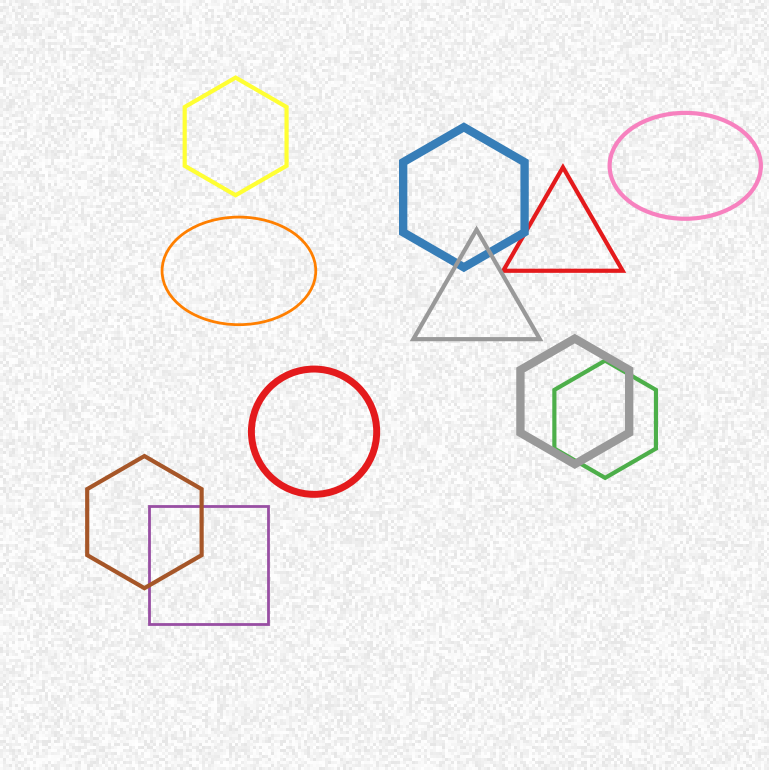[{"shape": "circle", "thickness": 2.5, "radius": 0.41, "center": [0.408, 0.439]}, {"shape": "triangle", "thickness": 1.5, "radius": 0.45, "center": [0.731, 0.693]}, {"shape": "hexagon", "thickness": 3, "radius": 0.46, "center": [0.602, 0.744]}, {"shape": "hexagon", "thickness": 1.5, "radius": 0.38, "center": [0.786, 0.456]}, {"shape": "square", "thickness": 1, "radius": 0.38, "center": [0.271, 0.266]}, {"shape": "oval", "thickness": 1, "radius": 0.5, "center": [0.31, 0.648]}, {"shape": "hexagon", "thickness": 1.5, "radius": 0.38, "center": [0.306, 0.823]}, {"shape": "hexagon", "thickness": 1.5, "radius": 0.43, "center": [0.188, 0.322]}, {"shape": "oval", "thickness": 1.5, "radius": 0.49, "center": [0.89, 0.785]}, {"shape": "triangle", "thickness": 1.5, "radius": 0.47, "center": [0.619, 0.607]}, {"shape": "hexagon", "thickness": 3, "radius": 0.41, "center": [0.746, 0.479]}]